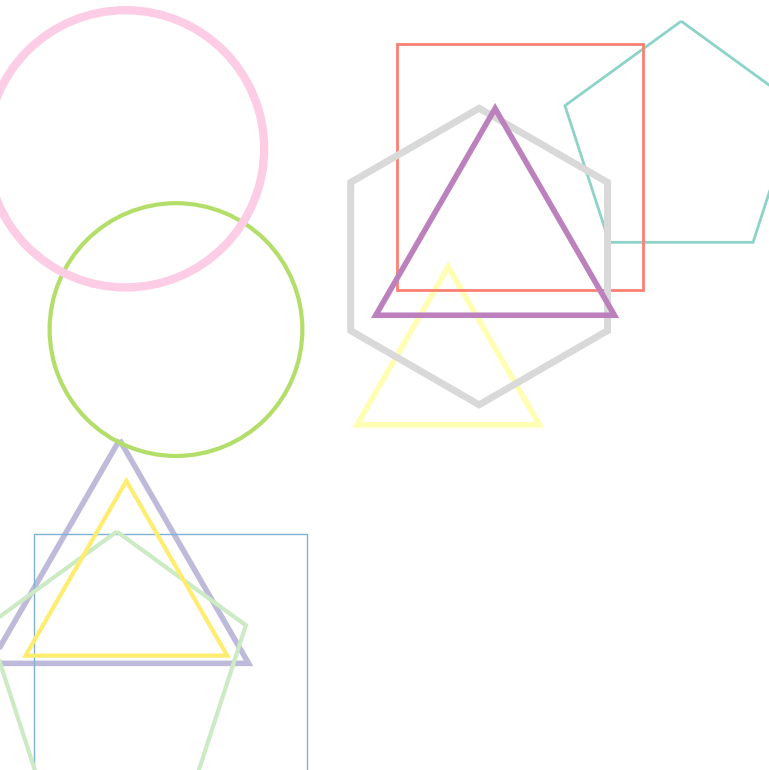[{"shape": "pentagon", "thickness": 1, "radius": 0.79, "center": [0.885, 0.814]}, {"shape": "triangle", "thickness": 2, "radius": 0.68, "center": [0.582, 0.517]}, {"shape": "triangle", "thickness": 2, "radius": 0.97, "center": [0.155, 0.235]}, {"shape": "square", "thickness": 1, "radius": 0.8, "center": [0.675, 0.783]}, {"shape": "square", "thickness": 0.5, "radius": 0.89, "center": [0.221, 0.13]}, {"shape": "circle", "thickness": 1.5, "radius": 0.82, "center": [0.229, 0.572]}, {"shape": "circle", "thickness": 3, "radius": 0.9, "center": [0.163, 0.807]}, {"shape": "hexagon", "thickness": 2.5, "radius": 0.96, "center": [0.622, 0.667]}, {"shape": "triangle", "thickness": 2, "radius": 0.89, "center": [0.643, 0.68]}, {"shape": "pentagon", "thickness": 1.5, "radius": 0.88, "center": [0.152, 0.133]}, {"shape": "triangle", "thickness": 1.5, "radius": 0.76, "center": [0.164, 0.224]}]